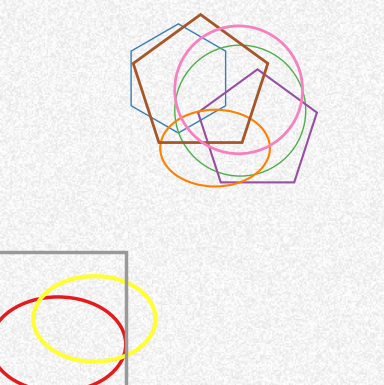[{"shape": "oval", "thickness": 2.5, "radius": 0.88, "center": [0.151, 0.106]}, {"shape": "hexagon", "thickness": 1, "radius": 0.71, "center": [0.463, 0.796]}, {"shape": "circle", "thickness": 1, "radius": 0.85, "center": [0.624, 0.713]}, {"shape": "pentagon", "thickness": 1.5, "radius": 0.81, "center": [0.669, 0.658]}, {"shape": "oval", "thickness": 1.5, "radius": 0.71, "center": [0.559, 0.615]}, {"shape": "oval", "thickness": 3, "radius": 0.79, "center": [0.245, 0.172]}, {"shape": "pentagon", "thickness": 2, "radius": 0.92, "center": [0.521, 0.778]}, {"shape": "circle", "thickness": 2, "radius": 0.83, "center": [0.62, 0.767]}, {"shape": "square", "thickness": 2.5, "radius": 0.91, "center": [0.144, 0.164]}]